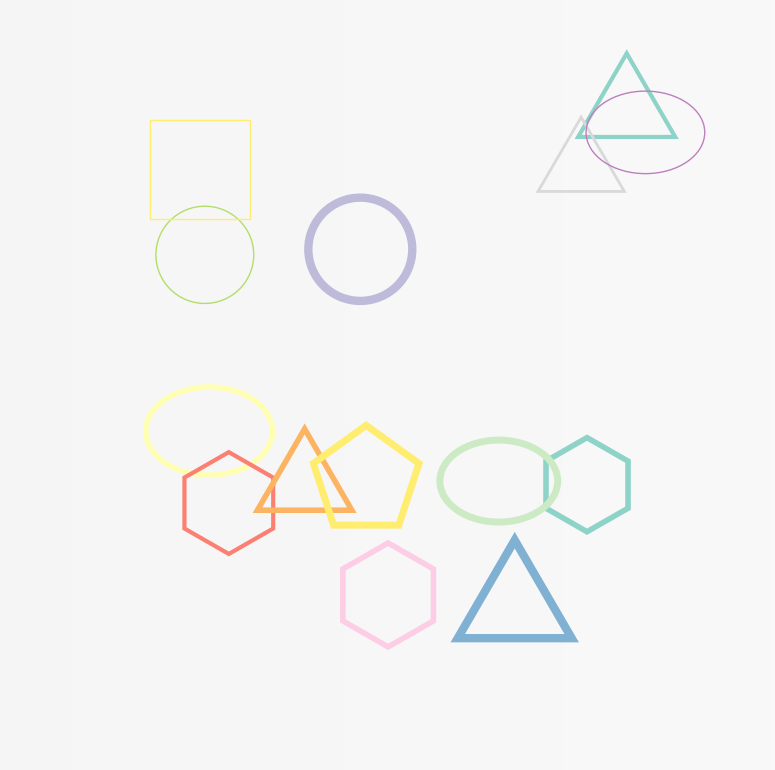[{"shape": "triangle", "thickness": 1.5, "radius": 0.36, "center": [0.809, 0.858]}, {"shape": "hexagon", "thickness": 2, "radius": 0.31, "center": [0.757, 0.371]}, {"shape": "oval", "thickness": 2, "radius": 0.41, "center": [0.27, 0.44]}, {"shape": "circle", "thickness": 3, "radius": 0.34, "center": [0.465, 0.676]}, {"shape": "hexagon", "thickness": 1.5, "radius": 0.33, "center": [0.295, 0.347]}, {"shape": "triangle", "thickness": 3, "radius": 0.42, "center": [0.664, 0.214]}, {"shape": "triangle", "thickness": 2, "radius": 0.35, "center": [0.393, 0.373]}, {"shape": "circle", "thickness": 0.5, "radius": 0.32, "center": [0.264, 0.669]}, {"shape": "hexagon", "thickness": 2, "radius": 0.34, "center": [0.501, 0.227]}, {"shape": "triangle", "thickness": 1, "radius": 0.32, "center": [0.75, 0.784]}, {"shape": "oval", "thickness": 0.5, "radius": 0.38, "center": [0.833, 0.828]}, {"shape": "oval", "thickness": 2.5, "radius": 0.38, "center": [0.644, 0.375]}, {"shape": "square", "thickness": 0.5, "radius": 0.32, "center": [0.258, 0.78]}, {"shape": "pentagon", "thickness": 2.5, "radius": 0.36, "center": [0.472, 0.376]}]